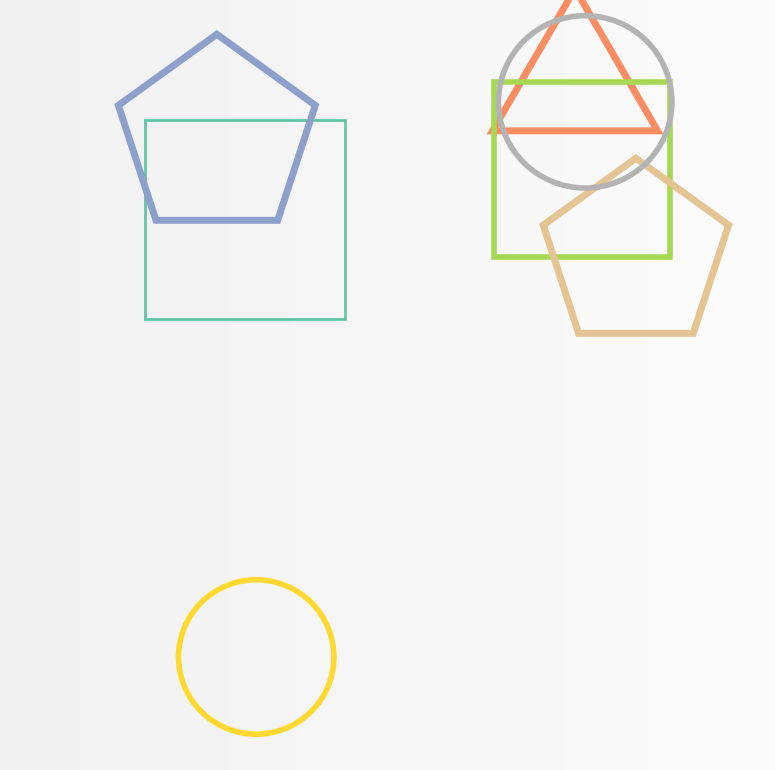[{"shape": "square", "thickness": 1, "radius": 0.65, "center": [0.317, 0.715]}, {"shape": "triangle", "thickness": 2.5, "radius": 0.61, "center": [0.742, 0.892]}, {"shape": "pentagon", "thickness": 2.5, "radius": 0.67, "center": [0.28, 0.822]}, {"shape": "square", "thickness": 2, "radius": 0.57, "center": [0.751, 0.78]}, {"shape": "circle", "thickness": 2, "radius": 0.5, "center": [0.331, 0.147]}, {"shape": "pentagon", "thickness": 2.5, "radius": 0.63, "center": [0.821, 0.669]}, {"shape": "circle", "thickness": 2, "radius": 0.56, "center": [0.755, 0.868]}]